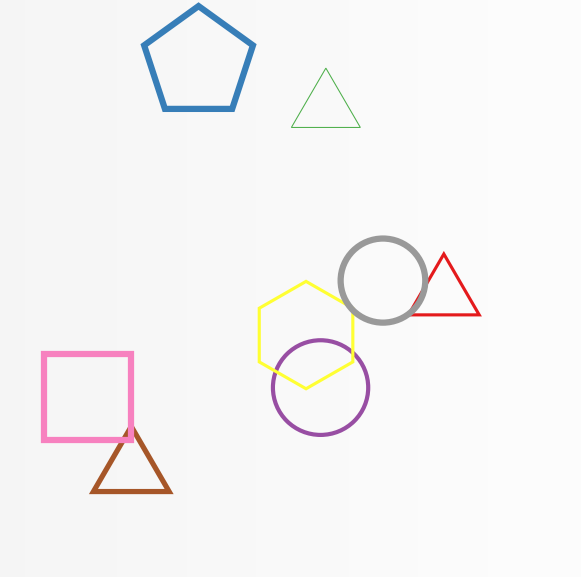[{"shape": "triangle", "thickness": 1.5, "radius": 0.35, "center": [0.764, 0.489]}, {"shape": "pentagon", "thickness": 3, "radius": 0.49, "center": [0.342, 0.89]}, {"shape": "triangle", "thickness": 0.5, "radius": 0.34, "center": [0.561, 0.813]}, {"shape": "circle", "thickness": 2, "radius": 0.41, "center": [0.552, 0.328]}, {"shape": "hexagon", "thickness": 1.5, "radius": 0.46, "center": [0.527, 0.419]}, {"shape": "triangle", "thickness": 2.5, "radius": 0.38, "center": [0.226, 0.186]}, {"shape": "square", "thickness": 3, "radius": 0.37, "center": [0.151, 0.312]}, {"shape": "circle", "thickness": 3, "radius": 0.36, "center": [0.659, 0.513]}]